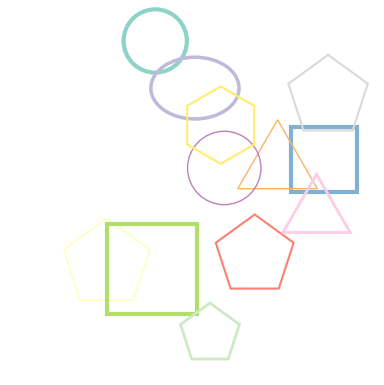[{"shape": "circle", "thickness": 3, "radius": 0.41, "center": [0.403, 0.894]}, {"shape": "pentagon", "thickness": 1, "radius": 0.59, "center": [0.277, 0.315]}, {"shape": "oval", "thickness": 2.5, "radius": 0.57, "center": [0.506, 0.771]}, {"shape": "pentagon", "thickness": 1.5, "radius": 0.53, "center": [0.662, 0.336]}, {"shape": "square", "thickness": 3, "radius": 0.43, "center": [0.842, 0.586]}, {"shape": "triangle", "thickness": 1, "radius": 0.6, "center": [0.721, 0.569]}, {"shape": "square", "thickness": 3, "radius": 0.58, "center": [0.396, 0.302]}, {"shape": "triangle", "thickness": 2, "radius": 0.5, "center": [0.822, 0.447]}, {"shape": "pentagon", "thickness": 1.5, "radius": 0.54, "center": [0.852, 0.749]}, {"shape": "circle", "thickness": 1, "radius": 0.48, "center": [0.583, 0.564]}, {"shape": "pentagon", "thickness": 2, "radius": 0.4, "center": [0.545, 0.132]}, {"shape": "hexagon", "thickness": 1.5, "radius": 0.5, "center": [0.573, 0.675]}]